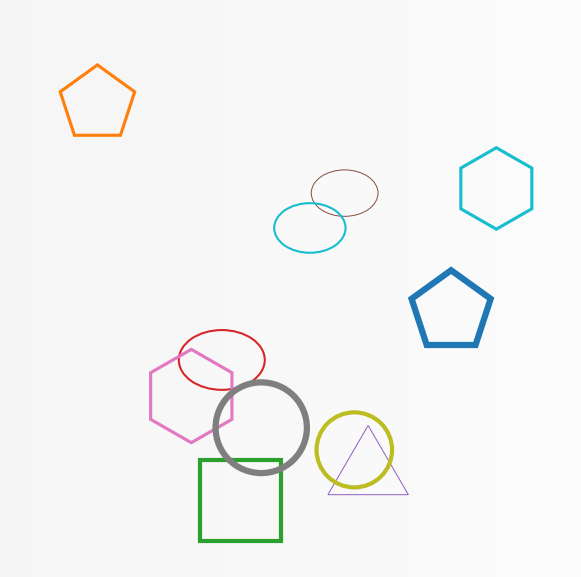[{"shape": "pentagon", "thickness": 3, "radius": 0.36, "center": [0.776, 0.46]}, {"shape": "pentagon", "thickness": 1.5, "radius": 0.34, "center": [0.168, 0.819]}, {"shape": "square", "thickness": 2, "radius": 0.35, "center": [0.414, 0.133]}, {"shape": "oval", "thickness": 1, "radius": 0.37, "center": [0.382, 0.376]}, {"shape": "triangle", "thickness": 0.5, "radius": 0.4, "center": [0.633, 0.183]}, {"shape": "oval", "thickness": 0.5, "radius": 0.29, "center": [0.593, 0.665]}, {"shape": "hexagon", "thickness": 1.5, "radius": 0.4, "center": [0.329, 0.313]}, {"shape": "circle", "thickness": 3, "radius": 0.39, "center": [0.449, 0.259]}, {"shape": "circle", "thickness": 2, "radius": 0.32, "center": [0.61, 0.22]}, {"shape": "oval", "thickness": 1, "radius": 0.31, "center": [0.533, 0.604]}, {"shape": "hexagon", "thickness": 1.5, "radius": 0.35, "center": [0.854, 0.673]}]